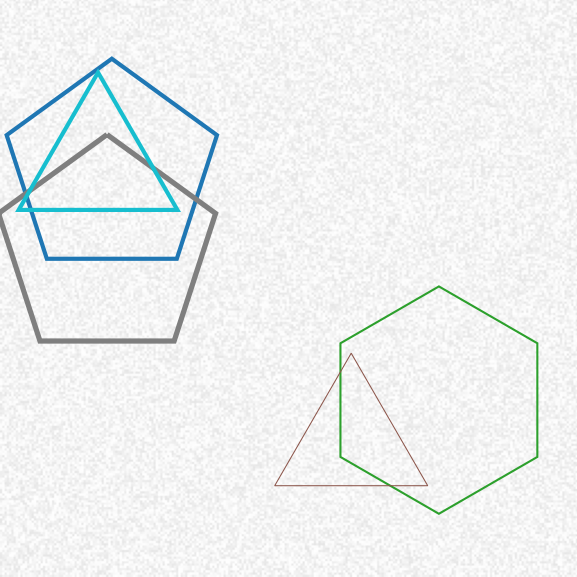[{"shape": "pentagon", "thickness": 2, "radius": 0.96, "center": [0.194, 0.706]}, {"shape": "hexagon", "thickness": 1, "radius": 0.98, "center": [0.76, 0.306]}, {"shape": "triangle", "thickness": 0.5, "radius": 0.76, "center": [0.608, 0.235]}, {"shape": "pentagon", "thickness": 2.5, "radius": 0.99, "center": [0.185, 0.568]}, {"shape": "triangle", "thickness": 2, "radius": 0.79, "center": [0.17, 0.715]}]